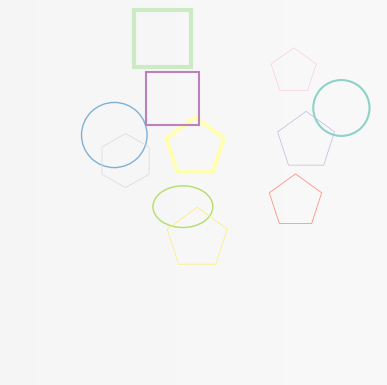[{"shape": "circle", "thickness": 1.5, "radius": 0.36, "center": [0.881, 0.72]}, {"shape": "pentagon", "thickness": 3, "radius": 0.39, "center": [0.504, 0.617]}, {"shape": "pentagon", "thickness": 0.5, "radius": 0.39, "center": [0.79, 0.634]}, {"shape": "pentagon", "thickness": 0.5, "radius": 0.36, "center": [0.763, 0.477]}, {"shape": "circle", "thickness": 1, "radius": 0.42, "center": [0.295, 0.649]}, {"shape": "oval", "thickness": 1, "radius": 0.39, "center": [0.472, 0.463]}, {"shape": "pentagon", "thickness": 0.5, "radius": 0.31, "center": [0.758, 0.815]}, {"shape": "hexagon", "thickness": 0.5, "radius": 0.35, "center": [0.324, 0.583]}, {"shape": "square", "thickness": 1.5, "radius": 0.34, "center": [0.445, 0.745]}, {"shape": "square", "thickness": 3, "radius": 0.37, "center": [0.419, 0.899]}, {"shape": "pentagon", "thickness": 0.5, "radius": 0.41, "center": [0.509, 0.38]}]